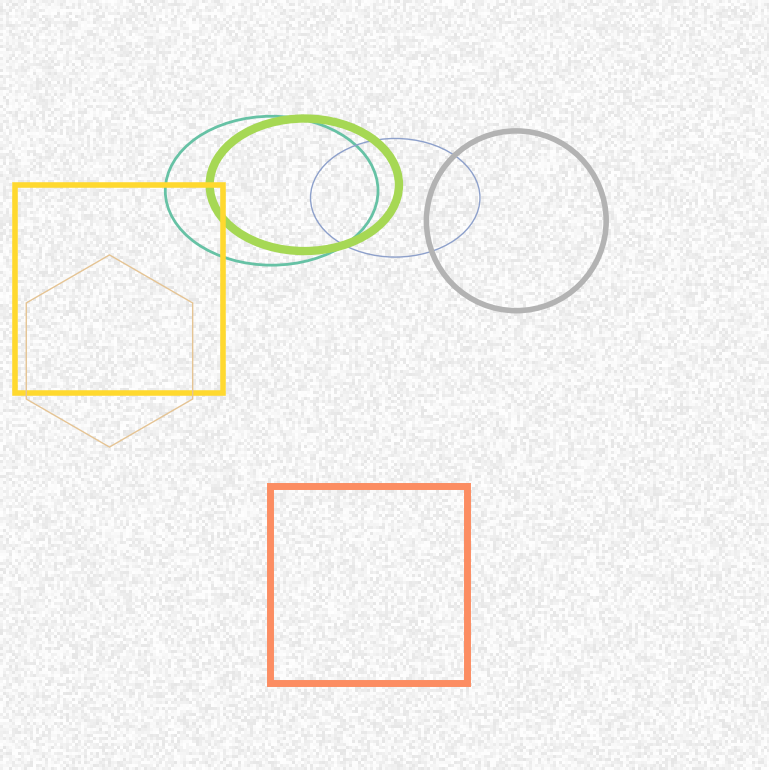[{"shape": "oval", "thickness": 1, "radius": 0.69, "center": [0.353, 0.752]}, {"shape": "square", "thickness": 2.5, "radius": 0.64, "center": [0.479, 0.24]}, {"shape": "oval", "thickness": 0.5, "radius": 0.55, "center": [0.513, 0.743]}, {"shape": "oval", "thickness": 3, "radius": 0.61, "center": [0.395, 0.76]}, {"shape": "square", "thickness": 2, "radius": 0.68, "center": [0.154, 0.624]}, {"shape": "hexagon", "thickness": 0.5, "radius": 0.62, "center": [0.142, 0.544]}, {"shape": "circle", "thickness": 2, "radius": 0.58, "center": [0.67, 0.713]}]